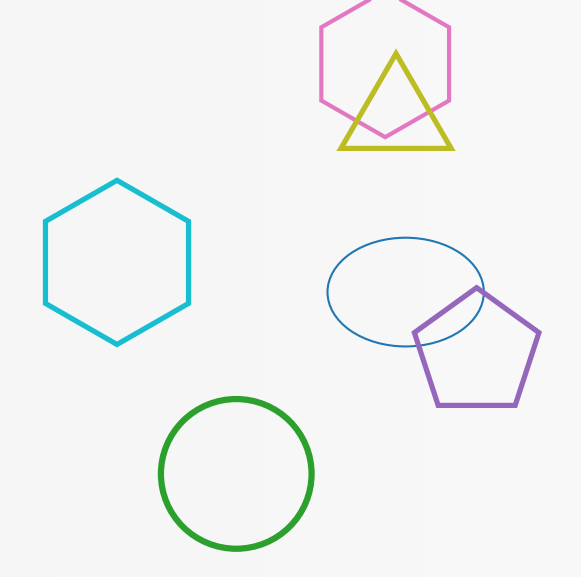[{"shape": "oval", "thickness": 1, "radius": 0.67, "center": [0.698, 0.493]}, {"shape": "circle", "thickness": 3, "radius": 0.65, "center": [0.406, 0.179]}, {"shape": "pentagon", "thickness": 2.5, "radius": 0.56, "center": [0.82, 0.388]}, {"shape": "hexagon", "thickness": 2, "radius": 0.63, "center": [0.663, 0.888]}, {"shape": "triangle", "thickness": 2.5, "radius": 0.55, "center": [0.681, 0.797]}, {"shape": "hexagon", "thickness": 2.5, "radius": 0.71, "center": [0.201, 0.545]}]